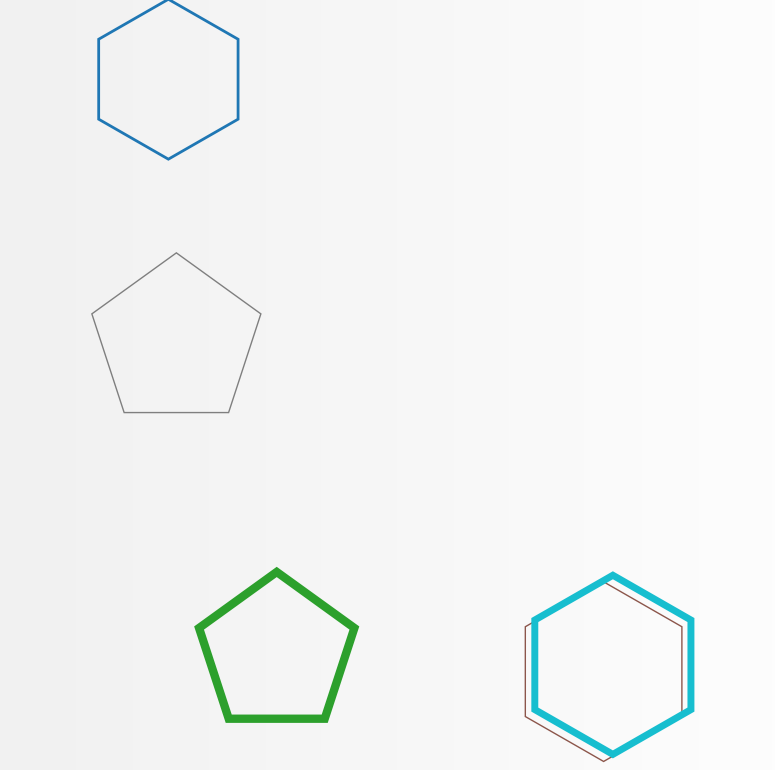[{"shape": "hexagon", "thickness": 1, "radius": 0.52, "center": [0.217, 0.897]}, {"shape": "pentagon", "thickness": 3, "radius": 0.53, "center": [0.357, 0.152]}, {"shape": "hexagon", "thickness": 0.5, "radius": 0.58, "center": [0.779, 0.128]}, {"shape": "pentagon", "thickness": 0.5, "radius": 0.57, "center": [0.228, 0.557]}, {"shape": "hexagon", "thickness": 2.5, "radius": 0.58, "center": [0.791, 0.137]}]